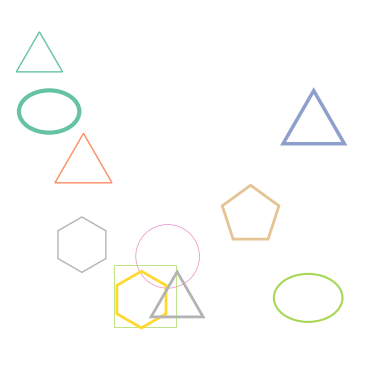[{"shape": "triangle", "thickness": 1, "radius": 0.35, "center": [0.102, 0.848]}, {"shape": "oval", "thickness": 3, "radius": 0.39, "center": [0.128, 0.71]}, {"shape": "triangle", "thickness": 1, "radius": 0.43, "center": [0.217, 0.568]}, {"shape": "triangle", "thickness": 2.5, "radius": 0.46, "center": [0.815, 0.673]}, {"shape": "circle", "thickness": 0.5, "radius": 0.41, "center": [0.435, 0.334]}, {"shape": "oval", "thickness": 1.5, "radius": 0.45, "center": [0.8, 0.226]}, {"shape": "square", "thickness": 0.5, "radius": 0.4, "center": [0.376, 0.231]}, {"shape": "hexagon", "thickness": 2, "radius": 0.37, "center": [0.367, 0.222]}, {"shape": "pentagon", "thickness": 2, "radius": 0.39, "center": [0.651, 0.441]}, {"shape": "hexagon", "thickness": 1, "radius": 0.36, "center": [0.213, 0.364]}, {"shape": "triangle", "thickness": 2, "radius": 0.39, "center": [0.46, 0.216]}]